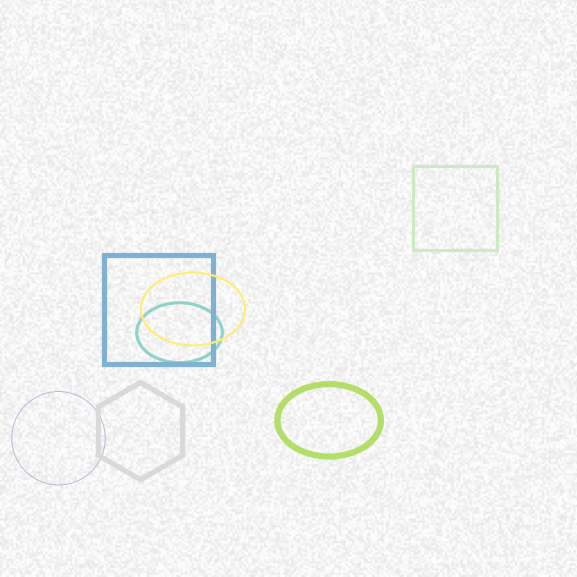[{"shape": "oval", "thickness": 1.5, "radius": 0.37, "center": [0.311, 0.423]}, {"shape": "circle", "thickness": 0.5, "radius": 0.4, "center": [0.101, 0.24]}, {"shape": "square", "thickness": 2.5, "radius": 0.47, "center": [0.274, 0.463]}, {"shape": "oval", "thickness": 3, "radius": 0.45, "center": [0.57, 0.271]}, {"shape": "hexagon", "thickness": 2.5, "radius": 0.42, "center": [0.243, 0.253]}, {"shape": "square", "thickness": 1.5, "radius": 0.36, "center": [0.788, 0.639]}, {"shape": "oval", "thickness": 1, "radius": 0.45, "center": [0.334, 0.464]}]